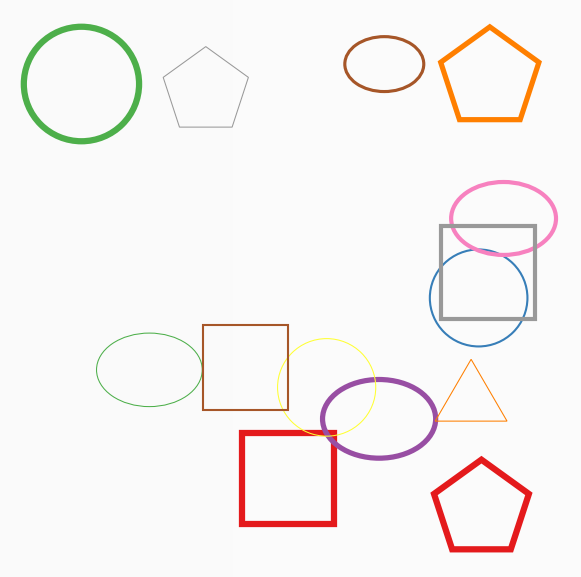[{"shape": "square", "thickness": 3, "radius": 0.39, "center": [0.495, 0.17]}, {"shape": "pentagon", "thickness": 3, "radius": 0.43, "center": [0.828, 0.117]}, {"shape": "circle", "thickness": 1, "radius": 0.42, "center": [0.823, 0.483]}, {"shape": "oval", "thickness": 0.5, "radius": 0.45, "center": [0.257, 0.359]}, {"shape": "circle", "thickness": 3, "radius": 0.5, "center": [0.14, 0.854]}, {"shape": "oval", "thickness": 2.5, "radius": 0.49, "center": [0.652, 0.274]}, {"shape": "pentagon", "thickness": 2.5, "radius": 0.44, "center": [0.843, 0.864]}, {"shape": "triangle", "thickness": 0.5, "radius": 0.36, "center": [0.811, 0.306]}, {"shape": "circle", "thickness": 0.5, "radius": 0.42, "center": [0.562, 0.328]}, {"shape": "oval", "thickness": 1.5, "radius": 0.34, "center": [0.661, 0.888]}, {"shape": "square", "thickness": 1, "radius": 0.37, "center": [0.422, 0.363]}, {"shape": "oval", "thickness": 2, "radius": 0.45, "center": [0.866, 0.621]}, {"shape": "square", "thickness": 2, "radius": 0.4, "center": [0.839, 0.527]}, {"shape": "pentagon", "thickness": 0.5, "radius": 0.39, "center": [0.354, 0.841]}]